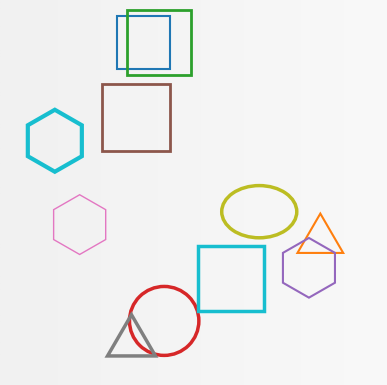[{"shape": "square", "thickness": 1.5, "radius": 0.35, "center": [0.37, 0.89]}, {"shape": "triangle", "thickness": 1.5, "radius": 0.34, "center": [0.827, 0.377]}, {"shape": "square", "thickness": 2, "radius": 0.42, "center": [0.411, 0.889]}, {"shape": "circle", "thickness": 2.5, "radius": 0.45, "center": [0.424, 0.166]}, {"shape": "hexagon", "thickness": 1.5, "radius": 0.39, "center": [0.797, 0.304]}, {"shape": "square", "thickness": 2, "radius": 0.44, "center": [0.351, 0.694]}, {"shape": "hexagon", "thickness": 1, "radius": 0.39, "center": [0.206, 0.417]}, {"shape": "triangle", "thickness": 2.5, "radius": 0.36, "center": [0.339, 0.111]}, {"shape": "oval", "thickness": 2.5, "radius": 0.48, "center": [0.669, 0.45]}, {"shape": "hexagon", "thickness": 3, "radius": 0.4, "center": [0.142, 0.634]}, {"shape": "square", "thickness": 2.5, "radius": 0.43, "center": [0.597, 0.276]}]